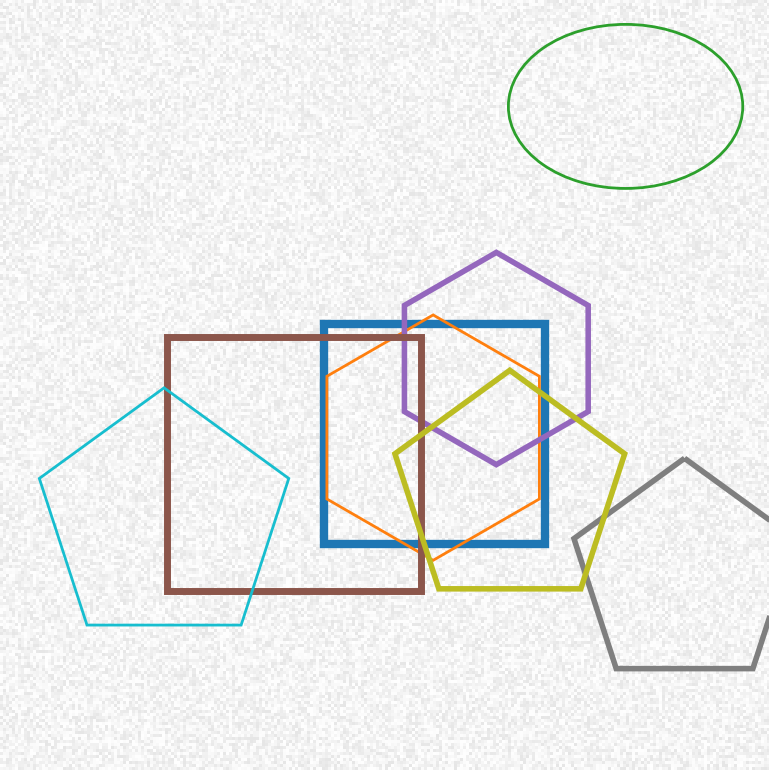[{"shape": "square", "thickness": 3, "radius": 0.72, "center": [0.564, 0.436]}, {"shape": "hexagon", "thickness": 1, "radius": 0.8, "center": [0.563, 0.432]}, {"shape": "oval", "thickness": 1, "radius": 0.76, "center": [0.812, 0.862]}, {"shape": "hexagon", "thickness": 2, "radius": 0.69, "center": [0.645, 0.534]}, {"shape": "square", "thickness": 2.5, "radius": 0.82, "center": [0.381, 0.397]}, {"shape": "pentagon", "thickness": 2, "radius": 0.75, "center": [0.889, 0.254]}, {"shape": "pentagon", "thickness": 2, "radius": 0.78, "center": [0.662, 0.362]}, {"shape": "pentagon", "thickness": 1, "radius": 0.85, "center": [0.213, 0.326]}]